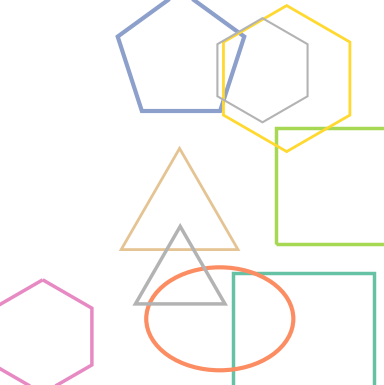[{"shape": "square", "thickness": 2.5, "radius": 0.92, "center": [0.789, 0.109]}, {"shape": "oval", "thickness": 3, "radius": 0.96, "center": [0.571, 0.172]}, {"shape": "pentagon", "thickness": 3, "radius": 0.86, "center": [0.47, 0.852]}, {"shape": "hexagon", "thickness": 2.5, "radius": 0.74, "center": [0.111, 0.126]}, {"shape": "square", "thickness": 2.5, "radius": 0.75, "center": [0.868, 0.516]}, {"shape": "hexagon", "thickness": 2, "radius": 0.95, "center": [0.745, 0.796]}, {"shape": "triangle", "thickness": 2, "radius": 0.88, "center": [0.466, 0.439]}, {"shape": "hexagon", "thickness": 1.5, "radius": 0.68, "center": [0.682, 0.818]}, {"shape": "triangle", "thickness": 2.5, "radius": 0.67, "center": [0.468, 0.278]}]